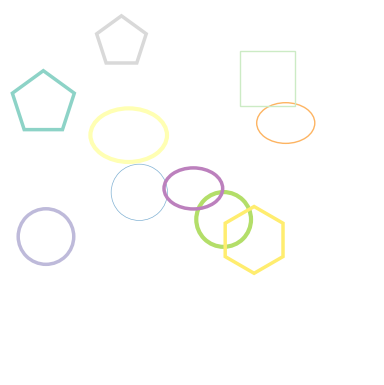[{"shape": "pentagon", "thickness": 2.5, "radius": 0.42, "center": [0.113, 0.732]}, {"shape": "oval", "thickness": 3, "radius": 0.5, "center": [0.334, 0.649]}, {"shape": "circle", "thickness": 2.5, "radius": 0.36, "center": [0.119, 0.386]}, {"shape": "circle", "thickness": 0.5, "radius": 0.37, "center": [0.362, 0.5]}, {"shape": "oval", "thickness": 1, "radius": 0.38, "center": [0.742, 0.68]}, {"shape": "circle", "thickness": 3, "radius": 0.36, "center": [0.581, 0.43]}, {"shape": "pentagon", "thickness": 2.5, "radius": 0.34, "center": [0.315, 0.891]}, {"shape": "oval", "thickness": 2.5, "radius": 0.38, "center": [0.502, 0.511]}, {"shape": "square", "thickness": 1, "radius": 0.36, "center": [0.694, 0.796]}, {"shape": "hexagon", "thickness": 2.5, "radius": 0.43, "center": [0.66, 0.377]}]